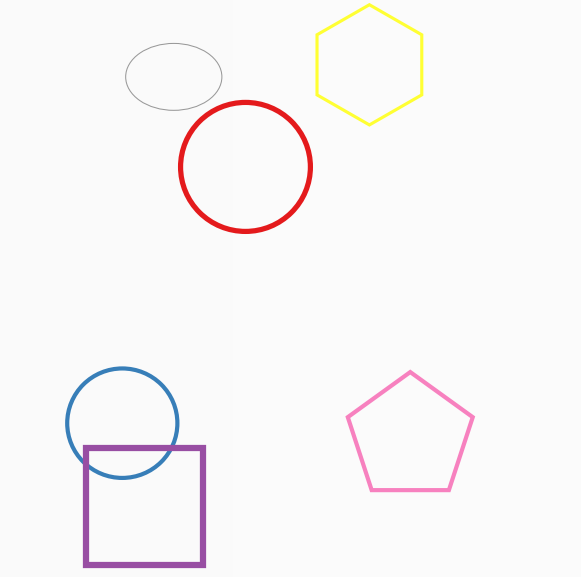[{"shape": "circle", "thickness": 2.5, "radius": 0.56, "center": [0.422, 0.71]}, {"shape": "circle", "thickness": 2, "radius": 0.47, "center": [0.21, 0.266]}, {"shape": "square", "thickness": 3, "radius": 0.51, "center": [0.249, 0.122]}, {"shape": "hexagon", "thickness": 1.5, "radius": 0.52, "center": [0.636, 0.887]}, {"shape": "pentagon", "thickness": 2, "radius": 0.57, "center": [0.706, 0.242]}, {"shape": "oval", "thickness": 0.5, "radius": 0.41, "center": [0.299, 0.866]}]